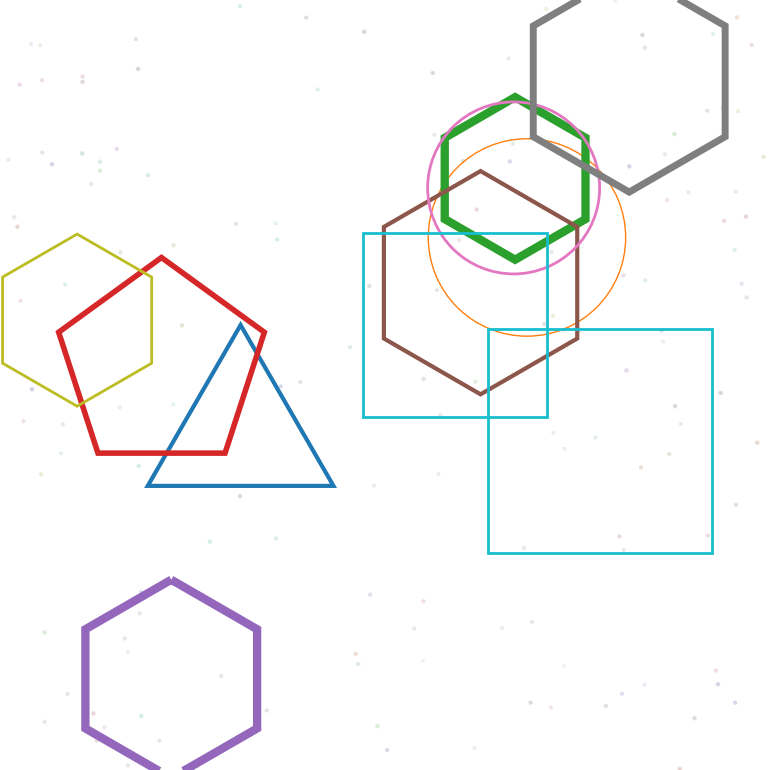[{"shape": "triangle", "thickness": 1.5, "radius": 0.7, "center": [0.312, 0.439]}, {"shape": "circle", "thickness": 0.5, "radius": 0.64, "center": [0.684, 0.692]}, {"shape": "hexagon", "thickness": 3, "radius": 0.53, "center": [0.669, 0.768]}, {"shape": "pentagon", "thickness": 2, "radius": 0.7, "center": [0.21, 0.525]}, {"shape": "hexagon", "thickness": 3, "radius": 0.64, "center": [0.222, 0.118]}, {"shape": "hexagon", "thickness": 1.5, "radius": 0.72, "center": [0.624, 0.633]}, {"shape": "circle", "thickness": 1, "radius": 0.56, "center": [0.667, 0.756]}, {"shape": "hexagon", "thickness": 2.5, "radius": 0.72, "center": [0.817, 0.894]}, {"shape": "hexagon", "thickness": 1, "radius": 0.56, "center": [0.1, 0.584]}, {"shape": "square", "thickness": 1, "radius": 0.73, "center": [0.779, 0.427]}, {"shape": "square", "thickness": 1, "radius": 0.6, "center": [0.591, 0.578]}]